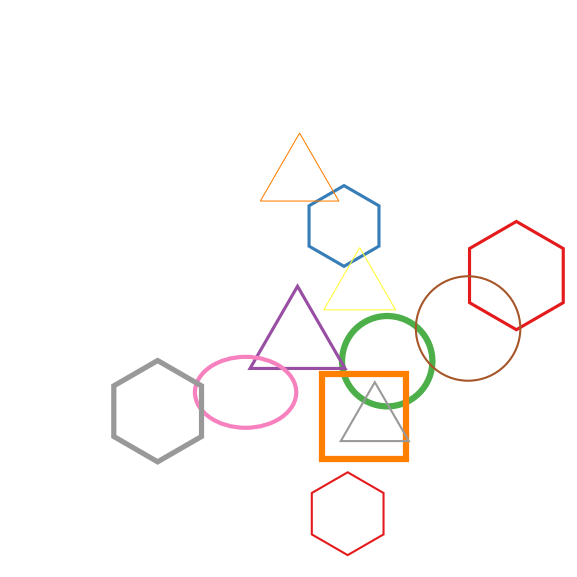[{"shape": "hexagon", "thickness": 1.5, "radius": 0.47, "center": [0.894, 0.522]}, {"shape": "hexagon", "thickness": 1, "radius": 0.36, "center": [0.602, 0.11]}, {"shape": "hexagon", "thickness": 1.5, "radius": 0.35, "center": [0.596, 0.608]}, {"shape": "circle", "thickness": 3, "radius": 0.39, "center": [0.67, 0.374]}, {"shape": "triangle", "thickness": 1.5, "radius": 0.47, "center": [0.515, 0.409]}, {"shape": "triangle", "thickness": 0.5, "radius": 0.39, "center": [0.519, 0.69]}, {"shape": "square", "thickness": 3, "radius": 0.37, "center": [0.63, 0.278]}, {"shape": "triangle", "thickness": 0.5, "radius": 0.36, "center": [0.623, 0.499]}, {"shape": "circle", "thickness": 1, "radius": 0.45, "center": [0.811, 0.43]}, {"shape": "oval", "thickness": 2, "radius": 0.44, "center": [0.425, 0.32]}, {"shape": "triangle", "thickness": 1, "radius": 0.34, "center": [0.649, 0.269]}, {"shape": "hexagon", "thickness": 2.5, "radius": 0.44, "center": [0.273, 0.287]}]